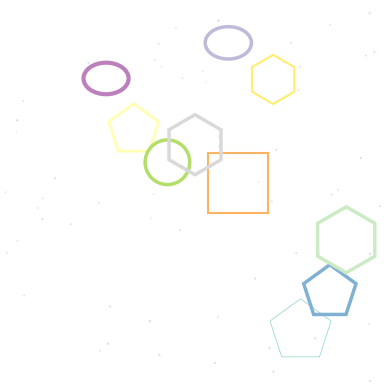[{"shape": "pentagon", "thickness": 0.5, "radius": 0.42, "center": [0.781, 0.141]}, {"shape": "pentagon", "thickness": 2, "radius": 0.34, "center": [0.347, 0.663]}, {"shape": "oval", "thickness": 2.5, "radius": 0.3, "center": [0.593, 0.889]}, {"shape": "pentagon", "thickness": 2.5, "radius": 0.36, "center": [0.857, 0.241]}, {"shape": "square", "thickness": 1.5, "radius": 0.39, "center": [0.618, 0.526]}, {"shape": "circle", "thickness": 2.5, "radius": 0.29, "center": [0.435, 0.579]}, {"shape": "hexagon", "thickness": 2.5, "radius": 0.39, "center": [0.507, 0.624]}, {"shape": "oval", "thickness": 3, "radius": 0.29, "center": [0.275, 0.796]}, {"shape": "hexagon", "thickness": 2.5, "radius": 0.43, "center": [0.899, 0.377]}, {"shape": "hexagon", "thickness": 1.5, "radius": 0.32, "center": [0.709, 0.794]}]